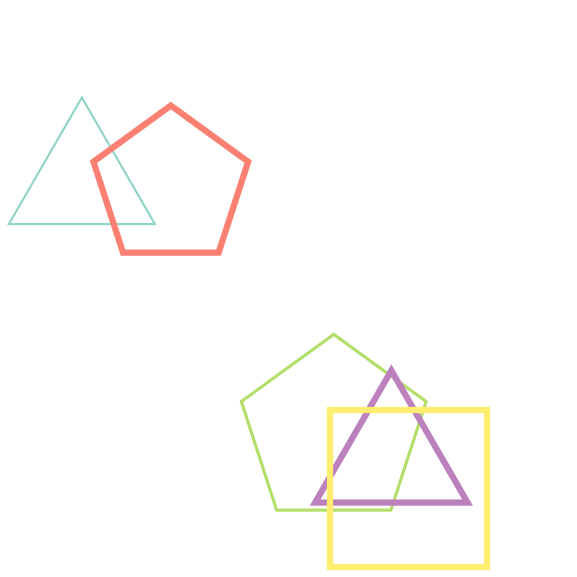[{"shape": "triangle", "thickness": 1, "radius": 0.73, "center": [0.142, 0.684]}, {"shape": "pentagon", "thickness": 3, "radius": 0.7, "center": [0.296, 0.676]}, {"shape": "pentagon", "thickness": 1.5, "radius": 0.84, "center": [0.578, 0.252]}, {"shape": "triangle", "thickness": 3, "radius": 0.76, "center": [0.678, 0.205]}, {"shape": "square", "thickness": 3, "radius": 0.68, "center": [0.707, 0.153]}]